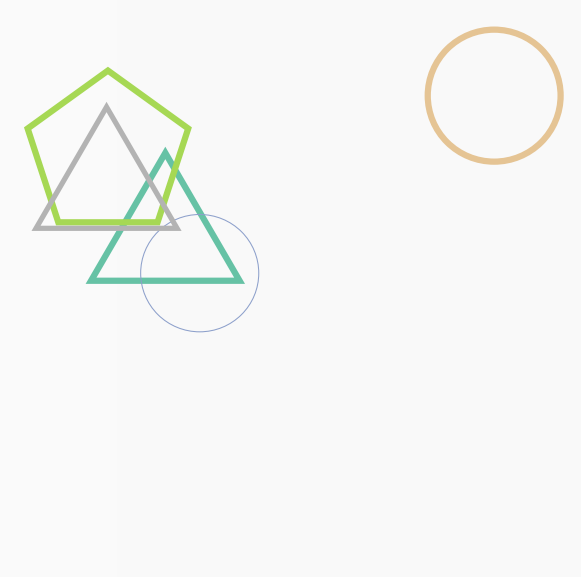[{"shape": "triangle", "thickness": 3, "radius": 0.74, "center": [0.284, 0.587]}, {"shape": "circle", "thickness": 0.5, "radius": 0.51, "center": [0.344, 0.526]}, {"shape": "pentagon", "thickness": 3, "radius": 0.73, "center": [0.186, 0.732]}, {"shape": "circle", "thickness": 3, "radius": 0.57, "center": [0.85, 0.834]}, {"shape": "triangle", "thickness": 2.5, "radius": 0.7, "center": [0.183, 0.674]}]